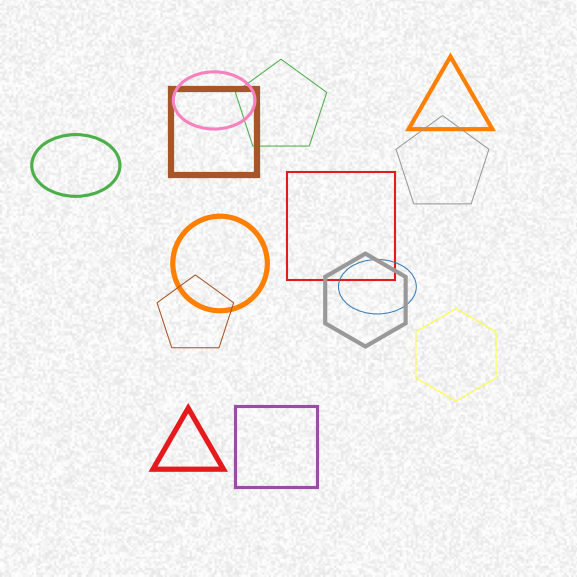[{"shape": "square", "thickness": 1, "radius": 0.47, "center": [0.591, 0.608]}, {"shape": "triangle", "thickness": 2.5, "radius": 0.35, "center": [0.326, 0.222]}, {"shape": "oval", "thickness": 0.5, "radius": 0.34, "center": [0.653, 0.503]}, {"shape": "oval", "thickness": 1.5, "radius": 0.38, "center": [0.131, 0.713]}, {"shape": "pentagon", "thickness": 0.5, "radius": 0.42, "center": [0.487, 0.813]}, {"shape": "square", "thickness": 1.5, "radius": 0.35, "center": [0.478, 0.226]}, {"shape": "circle", "thickness": 2.5, "radius": 0.41, "center": [0.381, 0.543]}, {"shape": "triangle", "thickness": 2, "radius": 0.42, "center": [0.78, 0.817]}, {"shape": "hexagon", "thickness": 0.5, "radius": 0.4, "center": [0.79, 0.385]}, {"shape": "pentagon", "thickness": 0.5, "radius": 0.35, "center": [0.338, 0.453]}, {"shape": "square", "thickness": 3, "radius": 0.37, "center": [0.37, 0.77]}, {"shape": "oval", "thickness": 1.5, "radius": 0.35, "center": [0.371, 0.825]}, {"shape": "pentagon", "thickness": 0.5, "radius": 0.42, "center": [0.766, 0.715]}, {"shape": "hexagon", "thickness": 2, "radius": 0.4, "center": [0.633, 0.48]}]